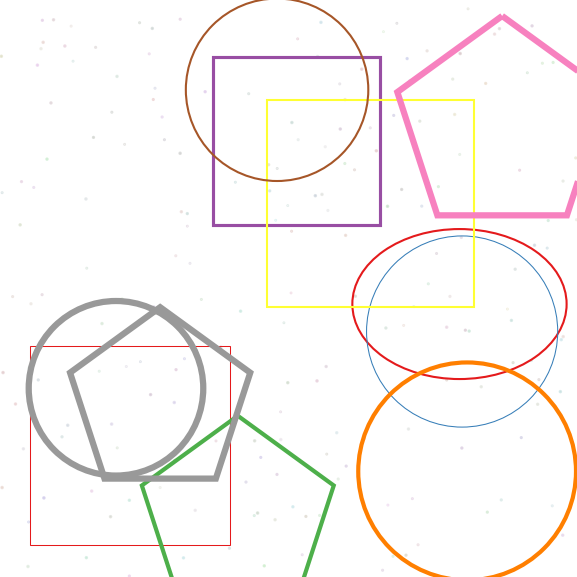[{"shape": "square", "thickness": 0.5, "radius": 0.86, "center": [0.225, 0.228]}, {"shape": "oval", "thickness": 1, "radius": 0.93, "center": [0.796, 0.473]}, {"shape": "circle", "thickness": 0.5, "radius": 0.83, "center": [0.8, 0.425]}, {"shape": "pentagon", "thickness": 2, "radius": 0.87, "center": [0.412, 0.104]}, {"shape": "square", "thickness": 1.5, "radius": 0.73, "center": [0.514, 0.755]}, {"shape": "circle", "thickness": 2, "radius": 0.94, "center": [0.809, 0.183]}, {"shape": "square", "thickness": 1, "radius": 0.9, "center": [0.641, 0.646]}, {"shape": "circle", "thickness": 1, "radius": 0.79, "center": [0.48, 0.844]}, {"shape": "pentagon", "thickness": 3, "radius": 0.95, "center": [0.87, 0.781]}, {"shape": "circle", "thickness": 3, "radius": 0.76, "center": [0.201, 0.327]}, {"shape": "pentagon", "thickness": 3, "radius": 0.82, "center": [0.277, 0.303]}]